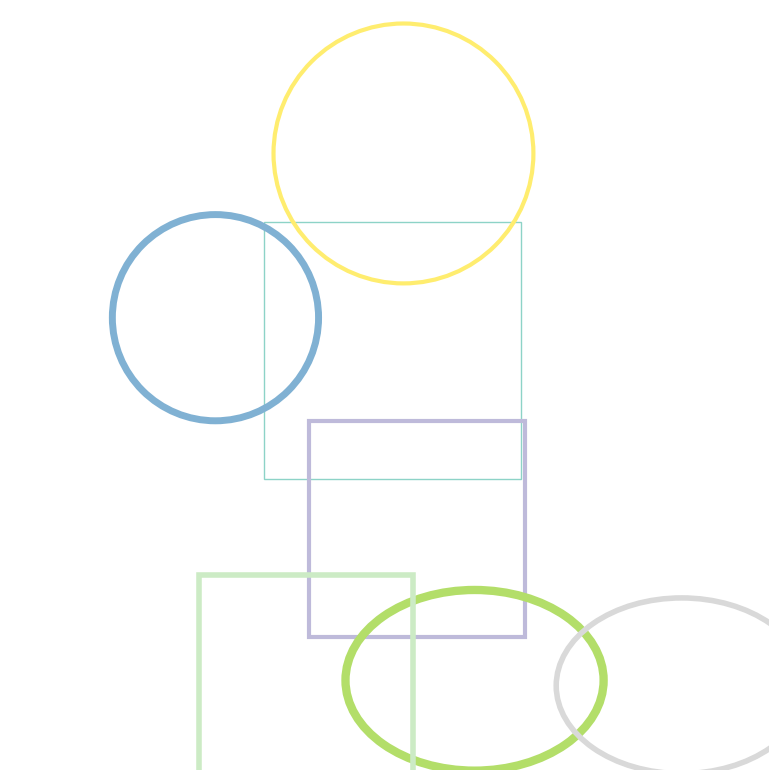[{"shape": "square", "thickness": 0.5, "radius": 0.84, "center": [0.51, 0.545]}, {"shape": "square", "thickness": 1.5, "radius": 0.7, "center": [0.542, 0.314]}, {"shape": "circle", "thickness": 2.5, "radius": 0.67, "center": [0.28, 0.587]}, {"shape": "oval", "thickness": 3, "radius": 0.84, "center": [0.616, 0.116]}, {"shape": "oval", "thickness": 2, "radius": 0.81, "center": [0.885, 0.109]}, {"shape": "square", "thickness": 2, "radius": 0.69, "center": [0.398, 0.114]}, {"shape": "circle", "thickness": 1.5, "radius": 0.84, "center": [0.524, 0.801]}]